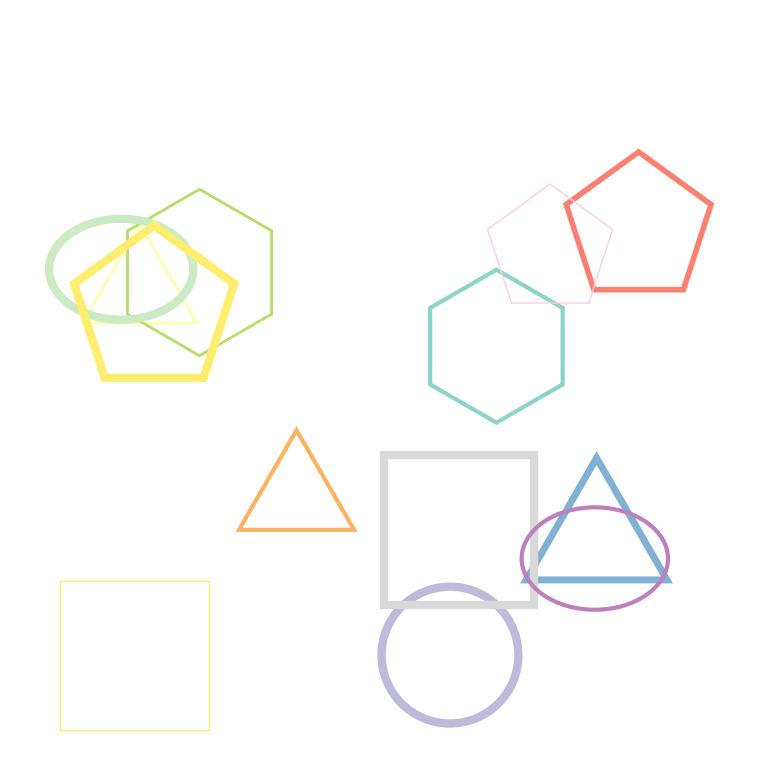[{"shape": "hexagon", "thickness": 1.5, "radius": 0.5, "center": [0.645, 0.55]}, {"shape": "triangle", "thickness": 1, "radius": 0.43, "center": [0.182, 0.624]}, {"shape": "circle", "thickness": 3, "radius": 0.44, "center": [0.584, 0.149]}, {"shape": "pentagon", "thickness": 2, "radius": 0.49, "center": [0.829, 0.704]}, {"shape": "triangle", "thickness": 2.5, "radius": 0.53, "center": [0.775, 0.3]}, {"shape": "triangle", "thickness": 1.5, "radius": 0.43, "center": [0.385, 0.355]}, {"shape": "hexagon", "thickness": 1, "radius": 0.54, "center": [0.259, 0.646]}, {"shape": "pentagon", "thickness": 0.5, "radius": 0.43, "center": [0.714, 0.676]}, {"shape": "square", "thickness": 3, "radius": 0.49, "center": [0.597, 0.312]}, {"shape": "oval", "thickness": 1.5, "radius": 0.48, "center": [0.772, 0.275]}, {"shape": "oval", "thickness": 3, "radius": 0.47, "center": [0.157, 0.65]}, {"shape": "pentagon", "thickness": 3, "radius": 0.55, "center": [0.2, 0.598]}, {"shape": "square", "thickness": 0.5, "radius": 0.48, "center": [0.175, 0.149]}]